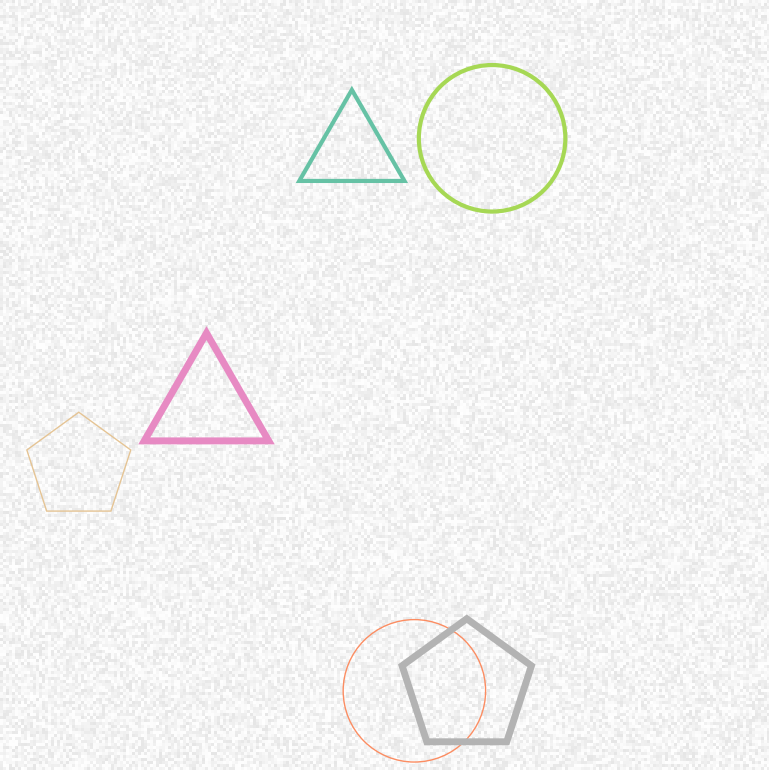[{"shape": "triangle", "thickness": 1.5, "radius": 0.39, "center": [0.457, 0.804]}, {"shape": "circle", "thickness": 0.5, "radius": 0.46, "center": [0.538, 0.103]}, {"shape": "triangle", "thickness": 2.5, "radius": 0.47, "center": [0.268, 0.474]}, {"shape": "circle", "thickness": 1.5, "radius": 0.48, "center": [0.639, 0.82]}, {"shape": "pentagon", "thickness": 0.5, "radius": 0.35, "center": [0.102, 0.394]}, {"shape": "pentagon", "thickness": 2.5, "radius": 0.44, "center": [0.606, 0.108]}]